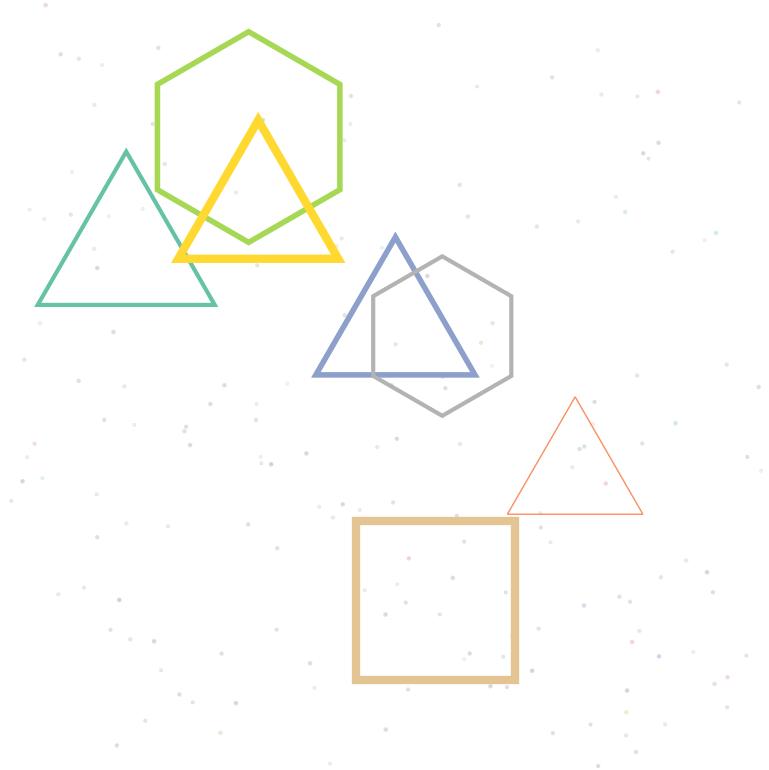[{"shape": "triangle", "thickness": 1.5, "radius": 0.66, "center": [0.164, 0.67]}, {"shape": "triangle", "thickness": 0.5, "radius": 0.51, "center": [0.747, 0.383]}, {"shape": "triangle", "thickness": 2, "radius": 0.6, "center": [0.514, 0.573]}, {"shape": "hexagon", "thickness": 2, "radius": 0.68, "center": [0.323, 0.822]}, {"shape": "triangle", "thickness": 3, "radius": 0.6, "center": [0.335, 0.724]}, {"shape": "square", "thickness": 3, "radius": 0.52, "center": [0.565, 0.22]}, {"shape": "hexagon", "thickness": 1.5, "radius": 0.52, "center": [0.574, 0.564]}]